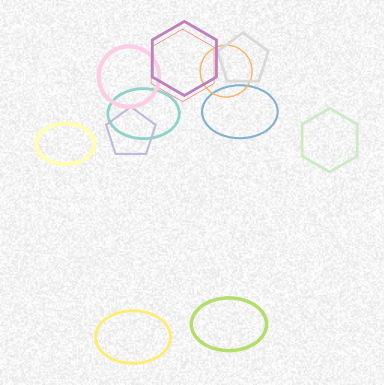[{"shape": "oval", "thickness": 2, "radius": 0.46, "center": [0.373, 0.705]}, {"shape": "oval", "thickness": 3, "radius": 0.38, "center": [0.17, 0.626]}, {"shape": "pentagon", "thickness": 1.5, "radius": 0.34, "center": [0.34, 0.655]}, {"shape": "hexagon", "thickness": 0.5, "radius": 0.47, "center": [0.474, 0.83]}, {"shape": "oval", "thickness": 1.5, "radius": 0.49, "center": [0.623, 0.71]}, {"shape": "circle", "thickness": 1, "radius": 0.34, "center": [0.587, 0.815]}, {"shape": "oval", "thickness": 2.5, "radius": 0.49, "center": [0.595, 0.158]}, {"shape": "circle", "thickness": 3, "radius": 0.39, "center": [0.335, 0.801]}, {"shape": "pentagon", "thickness": 2, "radius": 0.35, "center": [0.631, 0.846]}, {"shape": "hexagon", "thickness": 2, "radius": 0.48, "center": [0.479, 0.848]}, {"shape": "hexagon", "thickness": 2, "radius": 0.41, "center": [0.856, 0.636]}, {"shape": "oval", "thickness": 2, "radius": 0.49, "center": [0.346, 0.125]}]